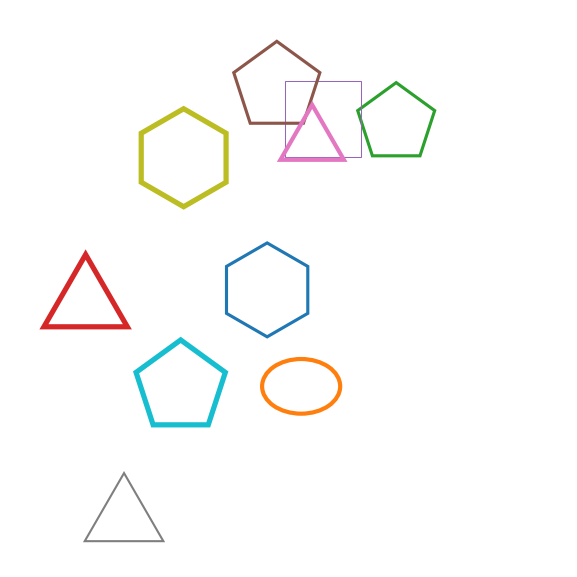[{"shape": "hexagon", "thickness": 1.5, "radius": 0.41, "center": [0.463, 0.497]}, {"shape": "oval", "thickness": 2, "radius": 0.34, "center": [0.521, 0.33]}, {"shape": "pentagon", "thickness": 1.5, "radius": 0.35, "center": [0.686, 0.786]}, {"shape": "triangle", "thickness": 2.5, "radius": 0.42, "center": [0.148, 0.475]}, {"shape": "square", "thickness": 0.5, "radius": 0.33, "center": [0.56, 0.793]}, {"shape": "pentagon", "thickness": 1.5, "radius": 0.39, "center": [0.479, 0.849]}, {"shape": "triangle", "thickness": 2, "radius": 0.32, "center": [0.541, 0.754]}, {"shape": "triangle", "thickness": 1, "radius": 0.39, "center": [0.215, 0.101]}, {"shape": "hexagon", "thickness": 2.5, "radius": 0.42, "center": [0.318, 0.726]}, {"shape": "pentagon", "thickness": 2.5, "radius": 0.41, "center": [0.313, 0.329]}]